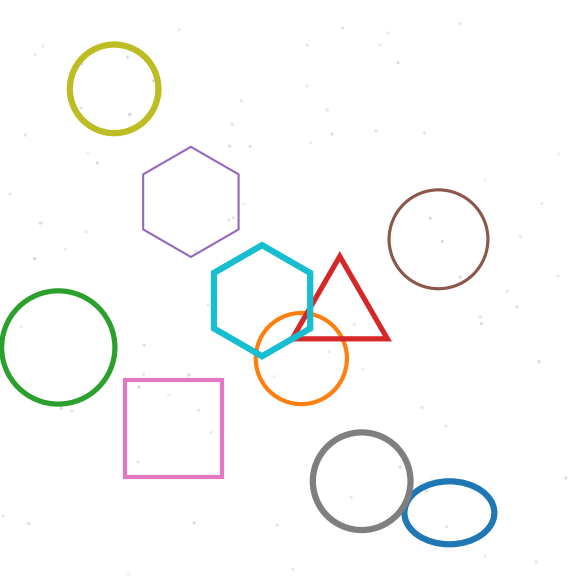[{"shape": "oval", "thickness": 3, "radius": 0.39, "center": [0.778, 0.111]}, {"shape": "circle", "thickness": 2, "radius": 0.39, "center": [0.522, 0.378]}, {"shape": "circle", "thickness": 2.5, "radius": 0.49, "center": [0.101, 0.397]}, {"shape": "triangle", "thickness": 2.5, "radius": 0.48, "center": [0.588, 0.46]}, {"shape": "hexagon", "thickness": 1, "radius": 0.48, "center": [0.331, 0.65]}, {"shape": "circle", "thickness": 1.5, "radius": 0.43, "center": [0.759, 0.585]}, {"shape": "square", "thickness": 2, "radius": 0.42, "center": [0.3, 0.256]}, {"shape": "circle", "thickness": 3, "radius": 0.42, "center": [0.626, 0.166]}, {"shape": "circle", "thickness": 3, "radius": 0.38, "center": [0.198, 0.845]}, {"shape": "hexagon", "thickness": 3, "radius": 0.48, "center": [0.454, 0.478]}]